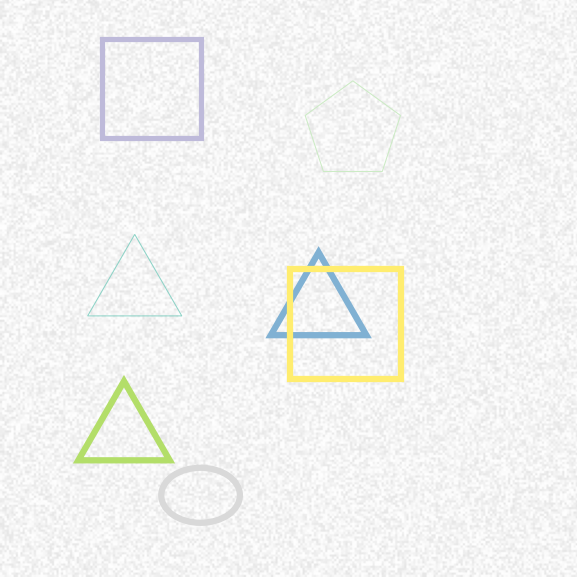[{"shape": "triangle", "thickness": 0.5, "radius": 0.47, "center": [0.233, 0.499]}, {"shape": "square", "thickness": 2.5, "radius": 0.43, "center": [0.262, 0.846]}, {"shape": "triangle", "thickness": 3, "radius": 0.48, "center": [0.552, 0.467]}, {"shape": "triangle", "thickness": 3, "radius": 0.46, "center": [0.215, 0.248]}, {"shape": "oval", "thickness": 3, "radius": 0.34, "center": [0.347, 0.141]}, {"shape": "pentagon", "thickness": 0.5, "radius": 0.43, "center": [0.611, 0.772]}, {"shape": "square", "thickness": 3, "radius": 0.48, "center": [0.599, 0.438]}]